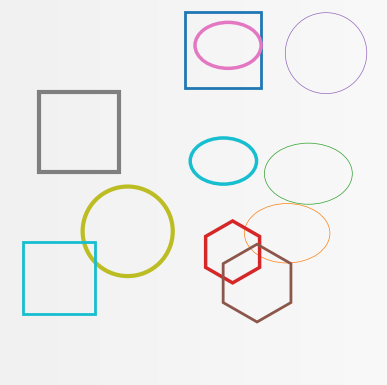[{"shape": "square", "thickness": 2, "radius": 0.5, "center": [0.576, 0.869]}, {"shape": "oval", "thickness": 0.5, "radius": 0.55, "center": [0.741, 0.394]}, {"shape": "oval", "thickness": 0.5, "radius": 0.57, "center": [0.796, 0.549]}, {"shape": "hexagon", "thickness": 2.5, "radius": 0.4, "center": [0.6, 0.346]}, {"shape": "circle", "thickness": 0.5, "radius": 0.53, "center": [0.841, 0.862]}, {"shape": "hexagon", "thickness": 2, "radius": 0.5, "center": [0.663, 0.265]}, {"shape": "oval", "thickness": 2.5, "radius": 0.43, "center": [0.589, 0.882]}, {"shape": "square", "thickness": 3, "radius": 0.52, "center": [0.203, 0.657]}, {"shape": "circle", "thickness": 3, "radius": 0.58, "center": [0.33, 0.399]}, {"shape": "square", "thickness": 2, "radius": 0.46, "center": [0.151, 0.278]}, {"shape": "oval", "thickness": 2.5, "radius": 0.43, "center": [0.576, 0.582]}]